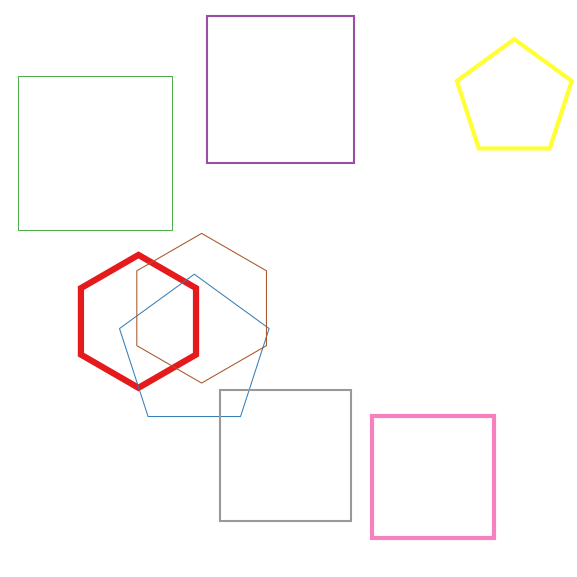[{"shape": "hexagon", "thickness": 3, "radius": 0.58, "center": [0.24, 0.443]}, {"shape": "pentagon", "thickness": 0.5, "radius": 0.68, "center": [0.336, 0.388]}, {"shape": "square", "thickness": 0.5, "radius": 0.67, "center": [0.164, 0.734]}, {"shape": "square", "thickness": 1, "radius": 0.64, "center": [0.485, 0.845]}, {"shape": "pentagon", "thickness": 2, "radius": 0.52, "center": [0.891, 0.827]}, {"shape": "hexagon", "thickness": 0.5, "radius": 0.65, "center": [0.349, 0.465]}, {"shape": "square", "thickness": 2, "radius": 0.53, "center": [0.75, 0.174]}, {"shape": "square", "thickness": 1, "radius": 0.57, "center": [0.494, 0.21]}]